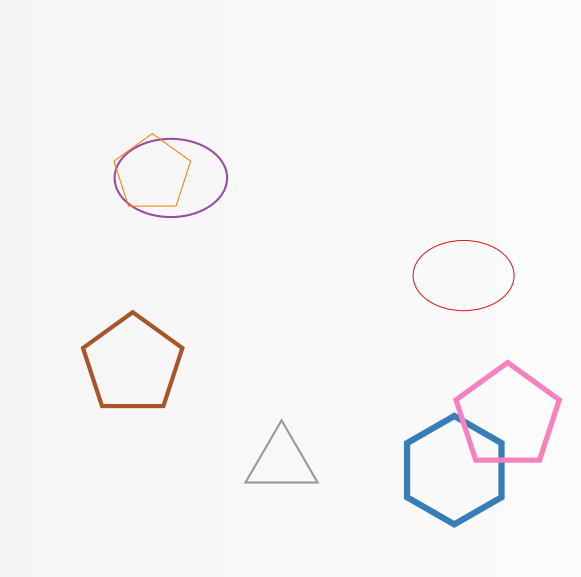[{"shape": "oval", "thickness": 0.5, "radius": 0.43, "center": [0.798, 0.522]}, {"shape": "hexagon", "thickness": 3, "radius": 0.47, "center": [0.782, 0.185]}, {"shape": "oval", "thickness": 1, "radius": 0.48, "center": [0.294, 0.691]}, {"shape": "pentagon", "thickness": 0.5, "radius": 0.35, "center": [0.262, 0.698]}, {"shape": "pentagon", "thickness": 2, "radius": 0.45, "center": [0.228, 0.369]}, {"shape": "pentagon", "thickness": 2.5, "radius": 0.47, "center": [0.873, 0.278]}, {"shape": "triangle", "thickness": 1, "radius": 0.36, "center": [0.484, 0.199]}]